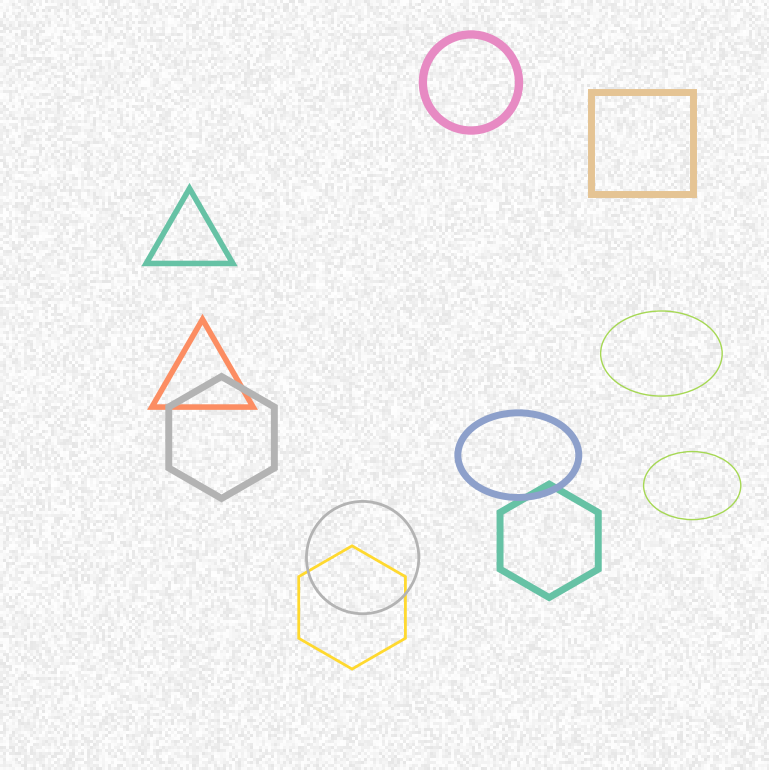[{"shape": "hexagon", "thickness": 2.5, "radius": 0.37, "center": [0.713, 0.298]}, {"shape": "triangle", "thickness": 2, "radius": 0.32, "center": [0.246, 0.69]}, {"shape": "triangle", "thickness": 2, "radius": 0.38, "center": [0.263, 0.509]}, {"shape": "oval", "thickness": 2.5, "radius": 0.39, "center": [0.673, 0.409]}, {"shape": "circle", "thickness": 3, "radius": 0.31, "center": [0.612, 0.893]}, {"shape": "oval", "thickness": 0.5, "radius": 0.32, "center": [0.899, 0.369]}, {"shape": "oval", "thickness": 0.5, "radius": 0.39, "center": [0.859, 0.541]}, {"shape": "hexagon", "thickness": 1, "radius": 0.4, "center": [0.457, 0.211]}, {"shape": "square", "thickness": 2.5, "radius": 0.33, "center": [0.833, 0.814]}, {"shape": "hexagon", "thickness": 2.5, "radius": 0.4, "center": [0.288, 0.432]}, {"shape": "circle", "thickness": 1, "radius": 0.36, "center": [0.471, 0.276]}]